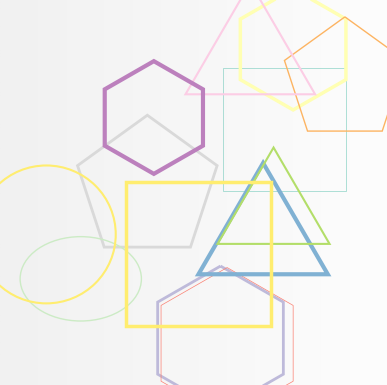[{"shape": "square", "thickness": 0.5, "radius": 0.8, "center": [0.734, 0.663]}, {"shape": "hexagon", "thickness": 2.5, "radius": 0.79, "center": [0.756, 0.872]}, {"shape": "hexagon", "thickness": 2, "radius": 0.94, "center": [0.569, 0.122]}, {"shape": "hexagon", "thickness": 0.5, "radius": 0.98, "center": [0.586, 0.108]}, {"shape": "triangle", "thickness": 3, "radius": 0.96, "center": [0.679, 0.384]}, {"shape": "pentagon", "thickness": 1, "radius": 0.82, "center": [0.89, 0.792]}, {"shape": "triangle", "thickness": 1.5, "radius": 0.83, "center": [0.706, 0.45]}, {"shape": "triangle", "thickness": 1.5, "radius": 0.97, "center": [0.646, 0.852]}, {"shape": "pentagon", "thickness": 2, "radius": 0.95, "center": [0.38, 0.511]}, {"shape": "hexagon", "thickness": 3, "radius": 0.73, "center": [0.397, 0.695]}, {"shape": "oval", "thickness": 1, "radius": 0.78, "center": [0.208, 0.276]}, {"shape": "square", "thickness": 2.5, "radius": 0.94, "center": [0.513, 0.341]}, {"shape": "circle", "thickness": 1.5, "radius": 0.9, "center": [0.12, 0.391]}]